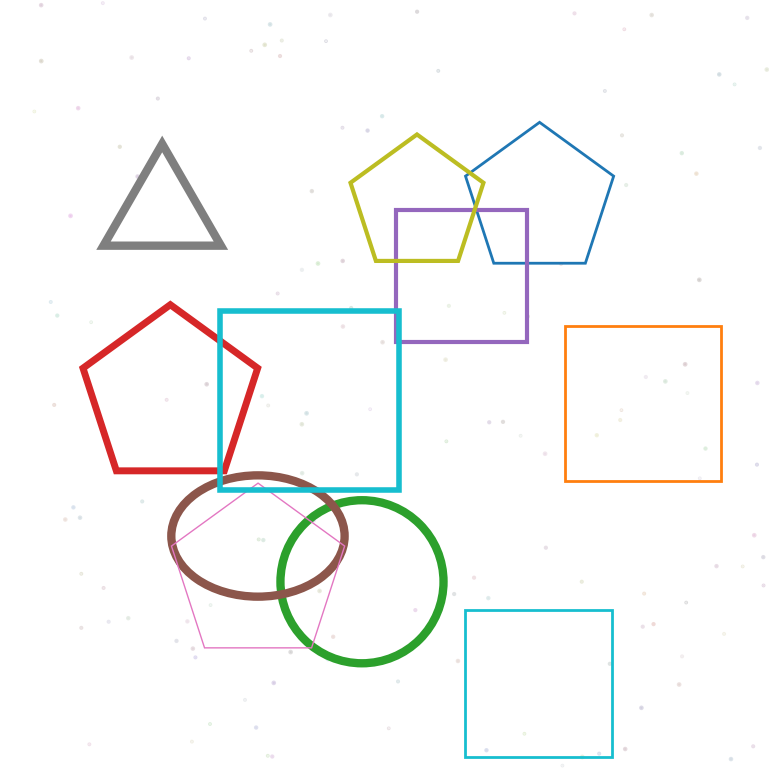[{"shape": "pentagon", "thickness": 1, "radius": 0.51, "center": [0.701, 0.74]}, {"shape": "square", "thickness": 1, "radius": 0.51, "center": [0.835, 0.476]}, {"shape": "circle", "thickness": 3, "radius": 0.53, "center": [0.47, 0.244]}, {"shape": "pentagon", "thickness": 2.5, "radius": 0.6, "center": [0.221, 0.485]}, {"shape": "square", "thickness": 1.5, "radius": 0.43, "center": [0.599, 0.641]}, {"shape": "oval", "thickness": 3, "radius": 0.56, "center": [0.335, 0.304]}, {"shape": "pentagon", "thickness": 0.5, "radius": 0.59, "center": [0.335, 0.254]}, {"shape": "triangle", "thickness": 3, "radius": 0.44, "center": [0.211, 0.725]}, {"shape": "pentagon", "thickness": 1.5, "radius": 0.45, "center": [0.542, 0.735]}, {"shape": "square", "thickness": 1, "radius": 0.48, "center": [0.7, 0.112]}, {"shape": "square", "thickness": 2, "radius": 0.58, "center": [0.402, 0.48]}]